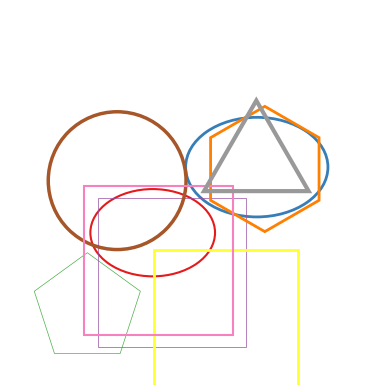[{"shape": "oval", "thickness": 1.5, "radius": 0.81, "center": [0.397, 0.396]}, {"shape": "oval", "thickness": 2, "radius": 0.92, "center": [0.667, 0.566]}, {"shape": "pentagon", "thickness": 0.5, "radius": 0.72, "center": [0.227, 0.199]}, {"shape": "square", "thickness": 0.5, "radius": 0.97, "center": [0.447, 0.292]}, {"shape": "hexagon", "thickness": 2, "radius": 0.81, "center": [0.688, 0.561]}, {"shape": "square", "thickness": 2, "radius": 0.93, "center": [0.587, 0.163]}, {"shape": "circle", "thickness": 2.5, "radius": 0.89, "center": [0.304, 0.531]}, {"shape": "square", "thickness": 1.5, "radius": 0.97, "center": [0.412, 0.323]}, {"shape": "triangle", "thickness": 3, "radius": 0.78, "center": [0.666, 0.582]}]